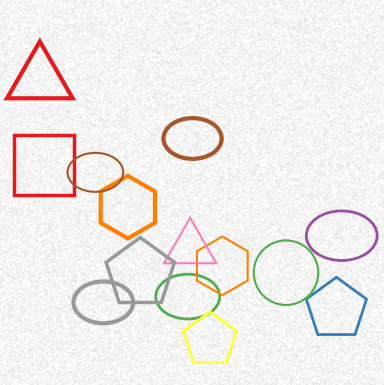[{"shape": "square", "thickness": 2.5, "radius": 0.39, "center": [0.113, 0.571]}, {"shape": "triangle", "thickness": 3, "radius": 0.49, "center": [0.103, 0.794]}, {"shape": "pentagon", "thickness": 2, "radius": 0.41, "center": [0.874, 0.198]}, {"shape": "oval", "thickness": 2, "radius": 0.42, "center": [0.488, 0.23]}, {"shape": "circle", "thickness": 1.5, "radius": 0.42, "center": [0.743, 0.292]}, {"shape": "oval", "thickness": 2, "radius": 0.46, "center": [0.888, 0.388]}, {"shape": "hexagon", "thickness": 3, "radius": 0.41, "center": [0.332, 0.462]}, {"shape": "hexagon", "thickness": 1.5, "radius": 0.38, "center": [0.577, 0.309]}, {"shape": "pentagon", "thickness": 2, "radius": 0.36, "center": [0.546, 0.117]}, {"shape": "oval", "thickness": 3, "radius": 0.38, "center": [0.5, 0.64]}, {"shape": "oval", "thickness": 1.5, "radius": 0.36, "center": [0.248, 0.552]}, {"shape": "triangle", "thickness": 1.5, "radius": 0.39, "center": [0.494, 0.356]}, {"shape": "pentagon", "thickness": 2.5, "radius": 0.47, "center": [0.364, 0.29]}, {"shape": "oval", "thickness": 3, "radius": 0.39, "center": [0.268, 0.215]}]